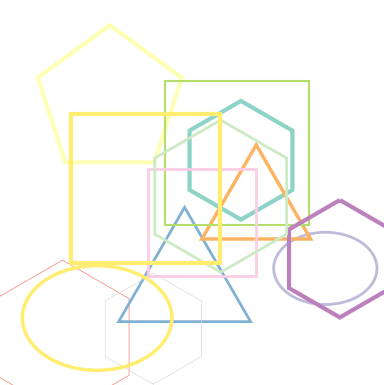[{"shape": "hexagon", "thickness": 3, "radius": 0.77, "center": [0.626, 0.584]}, {"shape": "pentagon", "thickness": 3, "radius": 0.98, "center": [0.285, 0.738]}, {"shape": "oval", "thickness": 2, "radius": 0.67, "center": [0.845, 0.303]}, {"shape": "hexagon", "thickness": 0.5, "radius": 1.0, "center": [0.162, 0.125]}, {"shape": "triangle", "thickness": 2, "radius": 0.99, "center": [0.479, 0.263]}, {"shape": "triangle", "thickness": 2.5, "radius": 0.82, "center": [0.666, 0.461]}, {"shape": "square", "thickness": 1.5, "radius": 0.94, "center": [0.616, 0.602]}, {"shape": "square", "thickness": 2, "radius": 0.7, "center": [0.525, 0.422]}, {"shape": "hexagon", "thickness": 0.5, "radius": 0.72, "center": [0.398, 0.146]}, {"shape": "hexagon", "thickness": 3, "radius": 0.76, "center": [0.883, 0.328]}, {"shape": "hexagon", "thickness": 2, "radius": 0.99, "center": [0.573, 0.491]}, {"shape": "square", "thickness": 3, "radius": 0.97, "center": [0.378, 0.51]}, {"shape": "oval", "thickness": 2.5, "radius": 0.97, "center": [0.252, 0.174]}]